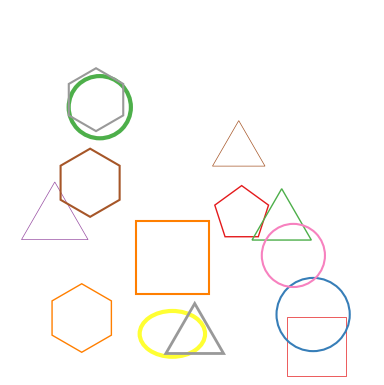[{"shape": "square", "thickness": 0.5, "radius": 0.38, "center": [0.823, 0.101]}, {"shape": "pentagon", "thickness": 1, "radius": 0.37, "center": [0.628, 0.444]}, {"shape": "circle", "thickness": 1.5, "radius": 0.48, "center": [0.813, 0.183]}, {"shape": "triangle", "thickness": 1, "radius": 0.44, "center": [0.732, 0.421]}, {"shape": "circle", "thickness": 3, "radius": 0.4, "center": [0.259, 0.722]}, {"shape": "triangle", "thickness": 0.5, "radius": 0.5, "center": [0.142, 0.428]}, {"shape": "square", "thickness": 1.5, "radius": 0.47, "center": [0.449, 0.332]}, {"shape": "hexagon", "thickness": 1, "radius": 0.44, "center": [0.212, 0.174]}, {"shape": "oval", "thickness": 3, "radius": 0.42, "center": [0.448, 0.133]}, {"shape": "triangle", "thickness": 0.5, "radius": 0.39, "center": [0.62, 0.608]}, {"shape": "hexagon", "thickness": 1.5, "radius": 0.44, "center": [0.234, 0.525]}, {"shape": "circle", "thickness": 1.5, "radius": 0.41, "center": [0.762, 0.336]}, {"shape": "triangle", "thickness": 2, "radius": 0.43, "center": [0.506, 0.125]}, {"shape": "hexagon", "thickness": 1.5, "radius": 0.41, "center": [0.249, 0.741]}]